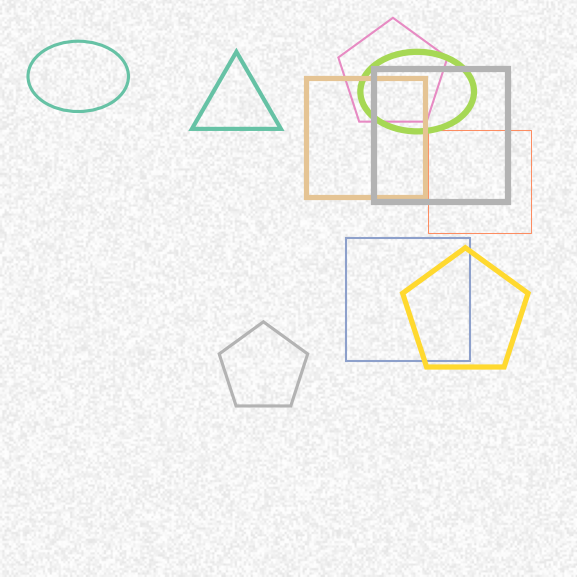[{"shape": "triangle", "thickness": 2, "radius": 0.44, "center": [0.409, 0.82]}, {"shape": "oval", "thickness": 1.5, "radius": 0.43, "center": [0.135, 0.867]}, {"shape": "square", "thickness": 0.5, "radius": 0.45, "center": [0.83, 0.685]}, {"shape": "square", "thickness": 1, "radius": 0.54, "center": [0.706, 0.481]}, {"shape": "pentagon", "thickness": 1, "radius": 0.5, "center": [0.68, 0.869]}, {"shape": "oval", "thickness": 3, "radius": 0.49, "center": [0.722, 0.841]}, {"shape": "pentagon", "thickness": 2.5, "radius": 0.57, "center": [0.806, 0.456]}, {"shape": "square", "thickness": 2.5, "radius": 0.52, "center": [0.632, 0.761]}, {"shape": "square", "thickness": 3, "radius": 0.58, "center": [0.764, 0.765]}, {"shape": "pentagon", "thickness": 1.5, "radius": 0.4, "center": [0.456, 0.361]}]